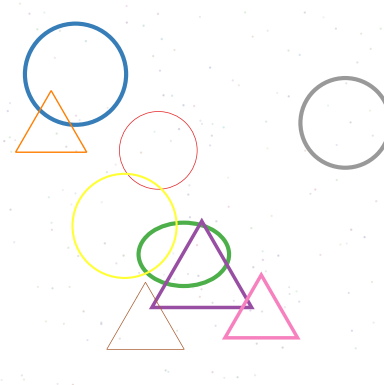[{"shape": "circle", "thickness": 0.5, "radius": 0.5, "center": [0.411, 0.609]}, {"shape": "circle", "thickness": 3, "radius": 0.66, "center": [0.196, 0.807]}, {"shape": "oval", "thickness": 3, "radius": 0.59, "center": [0.477, 0.339]}, {"shape": "triangle", "thickness": 2.5, "radius": 0.75, "center": [0.524, 0.276]}, {"shape": "triangle", "thickness": 1, "radius": 0.53, "center": [0.133, 0.658]}, {"shape": "circle", "thickness": 1.5, "radius": 0.68, "center": [0.324, 0.413]}, {"shape": "triangle", "thickness": 0.5, "radius": 0.58, "center": [0.378, 0.151]}, {"shape": "triangle", "thickness": 2.5, "radius": 0.54, "center": [0.679, 0.177]}, {"shape": "circle", "thickness": 3, "radius": 0.58, "center": [0.897, 0.681]}]